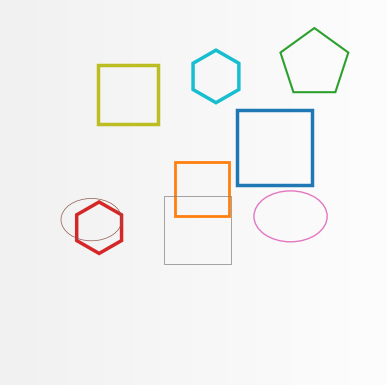[{"shape": "square", "thickness": 2.5, "radius": 0.49, "center": [0.709, 0.618]}, {"shape": "square", "thickness": 2, "radius": 0.35, "center": [0.521, 0.509]}, {"shape": "pentagon", "thickness": 1.5, "radius": 0.46, "center": [0.811, 0.835]}, {"shape": "hexagon", "thickness": 2.5, "radius": 0.33, "center": [0.256, 0.409]}, {"shape": "oval", "thickness": 0.5, "radius": 0.39, "center": [0.236, 0.43]}, {"shape": "oval", "thickness": 1, "radius": 0.47, "center": [0.75, 0.438]}, {"shape": "square", "thickness": 0.5, "radius": 0.44, "center": [0.51, 0.403]}, {"shape": "square", "thickness": 2.5, "radius": 0.39, "center": [0.329, 0.755]}, {"shape": "hexagon", "thickness": 2.5, "radius": 0.34, "center": [0.557, 0.802]}]